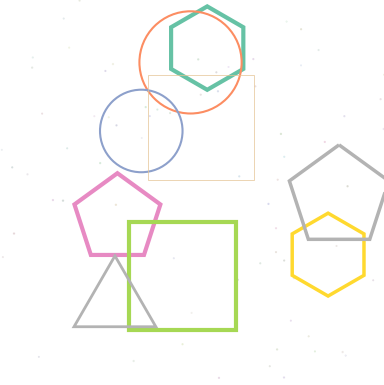[{"shape": "hexagon", "thickness": 3, "radius": 0.54, "center": [0.538, 0.875]}, {"shape": "circle", "thickness": 1.5, "radius": 0.66, "center": [0.495, 0.838]}, {"shape": "circle", "thickness": 1.5, "radius": 0.54, "center": [0.367, 0.66]}, {"shape": "pentagon", "thickness": 3, "radius": 0.59, "center": [0.305, 0.433]}, {"shape": "square", "thickness": 3, "radius": 0.7, "center": [0.474, 0.284]}, {"shape": "hexagon", "thickness": 2.5, "radius": 0.54, "center": [0.852, 0.339]}, {"shape": "square", "thickness": 0.5, "radius": 0.69, "center": [0.522, 0.668]}, {"shape": "pentagon", "thickness": 2.5, "radius": 0.68, "center": [0.881, 0.488]}, {"shape": "triangle", "thickness": 2, "radius": 0.61, "center": [0.299, 0.213]}]